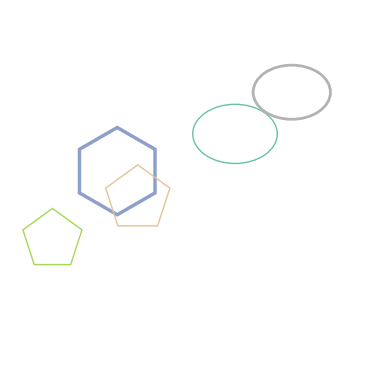[{"shape": "oval", "thickness": 1, "radius": 0.55, "center": [0.61, 0.652]}, {"shape": "hexagon", "thickness": 2.5, "radius": 0.57, "center": [0.305, 0.556]}, {"shape": "pentagon", "thickness": 1, "radius": 0.4, "center": [0.136, 0.378]}, {"shape": "pentagon", "thickness": 1, "radius": 0.44, "center": [0.358, 0.484]}, {"shape": "oval", "thickness": 2, "radius": 0.5, "center": [0.758, 0.76]}]